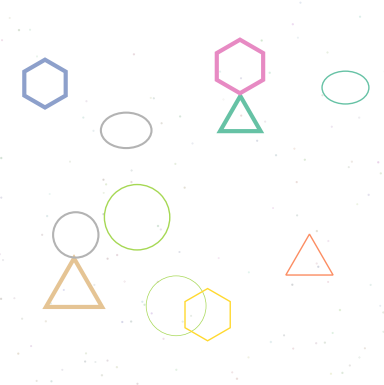[{"shape": "triangle", "thickness": 3, "radius": 0.3, "center": [0.624, 0.69]}, {"shape": "oval", "thickness": 1, "radius": 0.3, "center": [0.897, 0.773]}, {"shape": "triangle", "thickness": 1, "radius": 0.35, "center": [0.804, 0.321]}, {"shape": "hexagon", "thickness": 3, "radius": 0.31, "center": [0.117, 0.783]}, {"shape": "hexagon", "thickness": 3, "radius": 0.35, "center": [0.623, 0.827]}, {"shape": "circle", "thickness": 1, "radius": 0.42, "center": [0.356, 0.436]}, {"shape": "circle", "thickness": 0.5, "radius": 0.39, "center": [0.457, 0.206]}, {"shape": "hexagon", "thickness": 1, "radius": 0.34, "center": [0.539, 0.183]}, {"shape": "triangle", "thickness": 3, "radius": 0.42, "center": [0.192, 0.245]}, {"shape": "oval", "thickness": 1.5, "radius": 0.33, "center": [0.328, 0.661]}, {"shape": "circle", "thickness": 1.5, "radius": 0.29, "center": [0.197, 0.39]}]